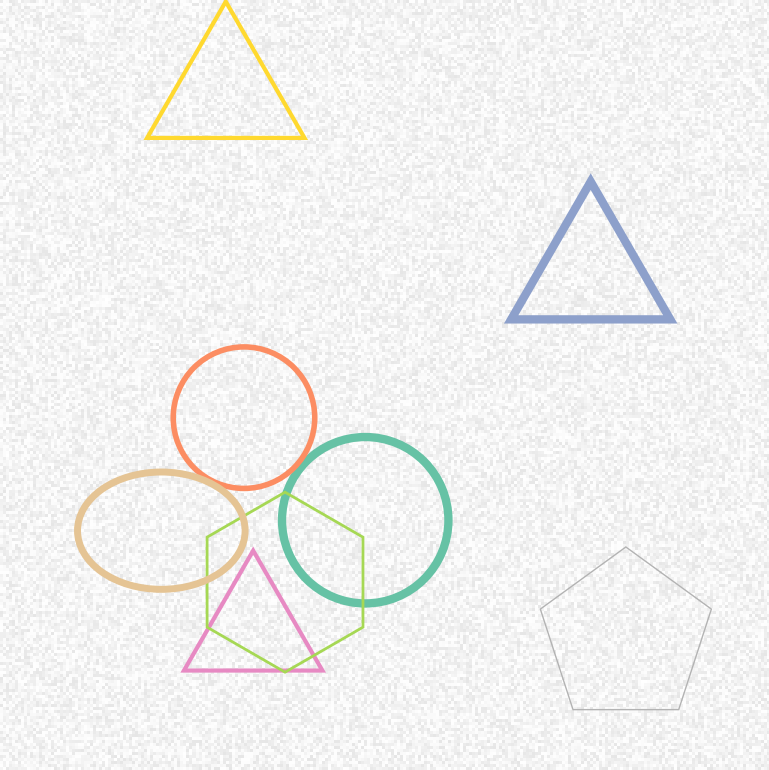[{"shape": "circle", "thickness": 3, "radius": 0.54, "center": [0.474, 0.324]}, {"shape": "circle", "thickness": 2, "radius": 0.46, "center": [0.317, 0.458]}, {"shape": "triangle", "thickness": 3, "radius": 0.6, "center": [0.767, 0.645]}, {"shape": "triangle", "thickness": 1.5, "radius": 0.52, "center": [0.329, 0.181]}, {"shape": "hexagon", "thickness": 1, "radius": 0.58, "center": [0.37, 0.244]}, {"shape": "triangle", "thickness": 1.5, "radius": 0.59, "center": [0.293, 0.88]}, {"shape": "oval", "thickness": 2.5, "radius": 0.54, "center": [0.21, 0.311]}, {"shape": "pentagon", "thickness": 0.5, "radius": 0.58, "center": [0.813, 0.173]}]